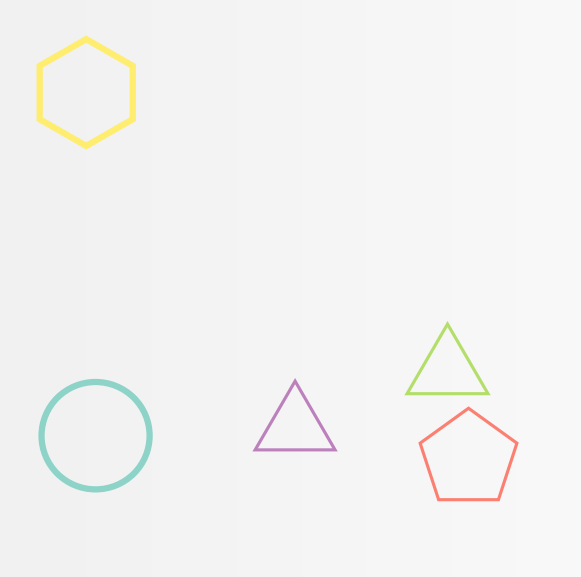[{"shape": "circle", "thickness": 3, "radius": 0.46, "center": [0.164, 0.245]}, {"shape": "pentagon", "thickness": 1.5, "radius": 0.44, "center": [0.806, 0.205]}, {"shape": "triangle", "thickness": 1.5, "radius": 0.4, "center": [0.77, 0.358]}, {"shape": "triangle", "thickness": 1.5, "radius": 0.4, "center": [0.508, 0.26]}, {"shape": "hexagon", "thickness": 3, "radius": 0.46, "center": [0.148, 0.839]}]